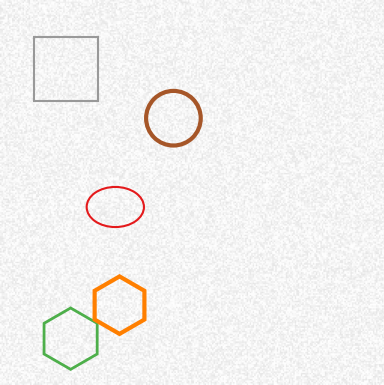[{"shape": "oval", "thickness": 1.5, "radius": 0.37, "center": [0.3, 0.462]}, {"shape": "hexagon", "thickness": 2, "radius": 0.4, "center": [0.183, 0.12]}, {"shape": "hexagon", "thickness": 3, "radius": 0.37, "center": [0.31, 0.207]}, {"shape": "circle", "thickness": 3, "radius": 0.35, "center": [0.45, 0.693]}, {"shape": "square", "thickness": 1.5, "radius": 0.42, "center": [0.17, 0.821]}]